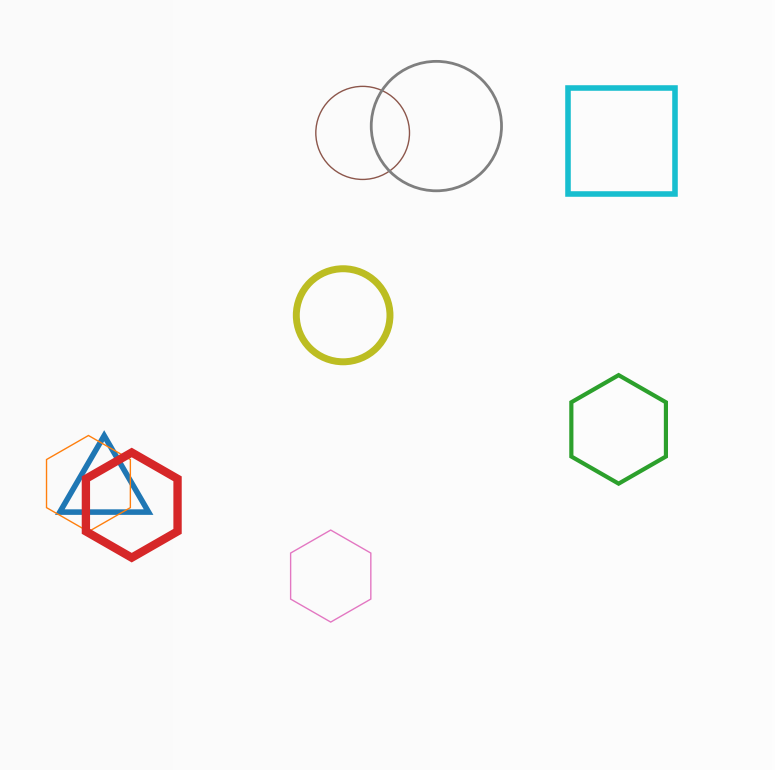[{"shape": "triangle", "thickness": 2, "radius": 0.33, "center": [0.134, 0.368]}, {"shape": "hexagon", "thickness": 0.5, "radius": 0.31, "center": [0.114, 0.372]}, {"shape": "hexagon", "thickness": 1.5, "radius": 0.35, "center": [0.798, 0.442]}, {"shape": "hexagon", "thickness": 3, "radius": 0.34, "center": [0.17, 0.344]}, {"shape": "circle", "thickness": 0.5, "radius": 0.3, "center": [0.468, 0.827]}, {"shape": "hexagon", "thickness": 0.5, "radius": 0.3, "center": [0.427, 0.252]}, {"shape": "circle", "thickness": 1, "radius": 0.42, "center": [0.563, 0.836]}, {"shape": "circle", "thickness": 2.5, "radius": 0.3, "center": [0.443, 0.591]}, {"shape": "square", "thickness": 2, "radius": 0.34, "center": [0.802, 0.817]}]